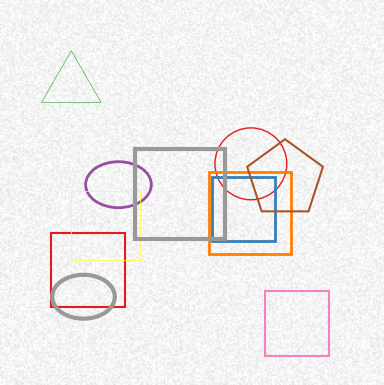[{"shape": "circle", "thickness": 1, "radius": 0.47, "center": [0.652, 0.574]}, {"shape": "square", "thickness": 1.5, "radius": 0.48, "center": [0.229, 0.299]}, {"shape": "square", "thickness": 2, "radius": 0.41, "center": [0.633, 0.457]}, {"shape": "triangle", "thickness": 0.5, "radius": 0.45, "center": [0.185, 0.779]}, {"shape": "oval", "thickness": 2, "radius": 0.43, "center": [0.308, 0.52]}, {"shape": "square", "thickness": 2, "radius": 0.53, "center": [0.649, 0.447]}, {"shape": "square", "thickness": 0.5, "radius": 0.45, "center": [0.273, 0.413]}, {"shape": "pentagon", "thickness": 1.5, "radius": 0.52, "center": [0.74, 0.535]}, {"shape": "square", "thickness": 1.5, "radius": 0.42, "center": [0.771, 0.16]}, {"shape": "square", "thickness": 3, "radius": 0.58, "center": [0.467, 0.496]}, {"shape": "oval", "thickness": 3, "radius": 0.41, "center": [0.217, 0.229]}]